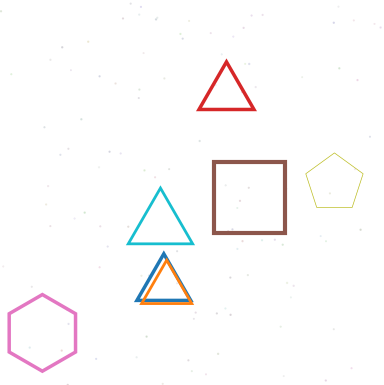[{"shape": "triangle", "thickness": 2.5, "radius": 0.4, "center": [0.426, 0.26]}, {"shape": "triangle", "thickness": 2, "radius": 0.38, "center": [0.433, 0.249]}, {"shape": "triangle", "thickness": 2.5, "radius": 0.41, "center": [0.588, 0.757]}, {"shape": "square", "thickness": 3, "radius": 0.46, "center": [0.648, 0.486]}, {"shape": "hexagon", "thickness": 2.5, "radius": 0.5, "center": [0.11, 0.135]}, {"shape": "pentagon", "thickness": 0.5, "radius": 0.39, "center": [0.869, 0.524]}, {"shape": "triangle", "thickness": 2, "radius": 0.48, "center": [0.417, 0.415]}]